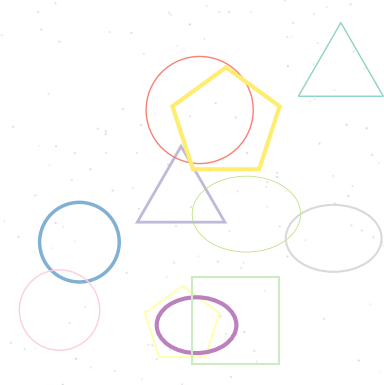[{"shape": "triangle", "thickness": 1, "radius": 0.64, "center": [0.885, 0.814]}, {"shape": "pentagon", "thickness": 1.5, "radius": 0.51, "center": [0.473, 0.155]}, {"shape": "triangle", "thickness": 2, "radius": 0.66, "center": [0.47, 0.489]}, {"shape": "circle", "thickness": 1, "radius": 0.7, "center": [0.519, 0.714]}, {"shape": "circle", "thickness": 2.5, "radius": 0.52, "center": [0.206, 0.371]}, {"shape": "oval", "thickness": 0.5, "radius": 0.7, "center": [0.64, 0.444]}, {"shape": "circle", "thickness": 1, "radius": 0.52, "center": [0.155, 0.195]}, {"shape": "oval", "thickness": 1.5, "radius": 0.62, "center": [0.867, 0.381]}, {"shape": "oval", "thickness": 3, "radius": 0.52, "center": [0.511, 0.155]}, {"shape": "square", "thickness": 1.5, "radius": 0.56, "center": [0.611, 0.168]}, {"shape": "pentagon", "thickness": 3, "radius": 0.73, "center": [0.587, 0.679]}]